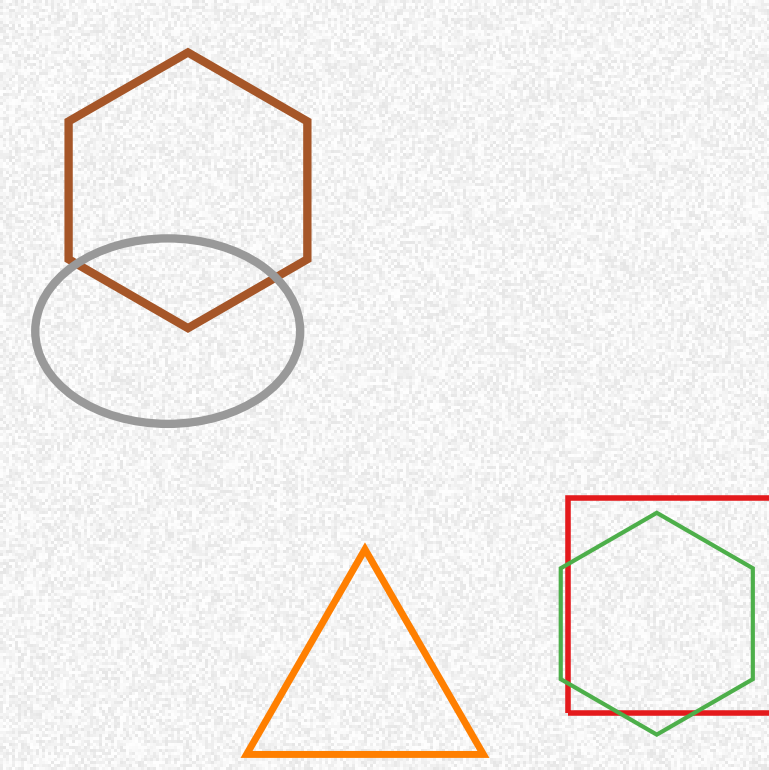[{"shape": "square", "thickness": 2, "radius": 0.7, "center": [0.877, 0.214]}, {"shape": "hexagon", "thickness": 1.5, "radius": 0.72, "center": [0.853, 0.19]}, {"shape": "triangle", "thickness": 2.5, "radius": 0.89, "center": [0.474, 0.109]}, {"shape": "hexagon", "thickness": 3, "radius": 0.9, "center": [0.244, 0.753]}, {"shape": "oval", "thickness": 3, "radius": 0.86, "center": [0.218, 0.57]}]